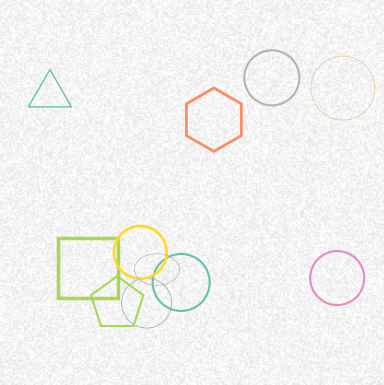[{"shape": "triangle", "thickness": 1, "radius": 0.32, "center": [0.13, 0.755]}, {"shape": "circle", "thickness": 1.5, "radius": 0.37, "center": [0.471, 0.266]}, {"shape": "hexagon", "thickness": 2, "radius": 0.41, "center": [0.556, 0.689]}, {"shape": "circle", "thickness": 0.5, "radius": 0.33, "center": [0.381, 0.213]}, {"shape": "circle", "thickness": 1.5, "radius": 0.35, "center": [0.876, 0.278]}, {"shape": "pentagon", "thickness": 1.5, "radius": 0.36, "center": [0.304, 0.211]}, {"shape": "square", "thickness": 2.5, "radius": 0.39, "center": [0.229, 0.304]}, {"shape": "circle", "thickness": 2, "radius": 0.34, "center": [0.364, 0.345]}, {"shape": "circle", "thickness": 0.5, "radius": 0.42, "center": [0.891, 0.771]}, {"shape": "circle", "thickness": 1.5, "radius": 0.36, "center": [0.706, 0.798]}, {"shape": "oval", "thickness": 0.5, "radius": 0.29, "center": [0.408, 0.3]}]